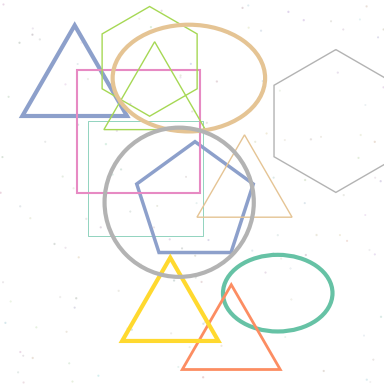[{"shape": "oval", "thickness": 3, "radius": 0.71, "center": [0.721, 0.239]}, {"shape": "square", "thickness": 0.5, "radius": 0.74, "center": [0.378, 0.537]}, {"shape": "triangle", "thickness": 2, "radius": 0.73, "center": [0.601, 0.114]}, {"shape": "pentagon", "thickness": 2.5, "radius": 0.8, "center": [0.506, 0.473]}, {"shape": "triangle", "thickness": 3, "radius": 0.78, "center": [0.194, 0.777]}, {"shape": "square", "thickness": 1.5, "radius": 0.8, "center": [0.359, 0.659]}, {"shape": "triangle", "thickness": 1, "radius": 0.76, "center": [0.402, 0.739]}, {"shape": "hexagon", "thickness": 1, "radius": 0.71, "center": [0.389, 0.841]}, {"shape": "triangle", "thickness": 3, "radius": 0.72, "center": [0.442, 0.187]}, {"shape": "triangle", "thickness": 1, "radius": 0.71, "center": [0.635, 0.507]}, {"shape": "oval", "thickness": 3, "radius": 0.99, "center": [0.491, 0.797]}, {"shape": "circle", "thickness": 3, "radius": 0.97, "center": [0.465, 0.475]}, {"shape": "hexagon", "thickness": 1, "radius": 0.93, "center": [0.872, 0.686]}]